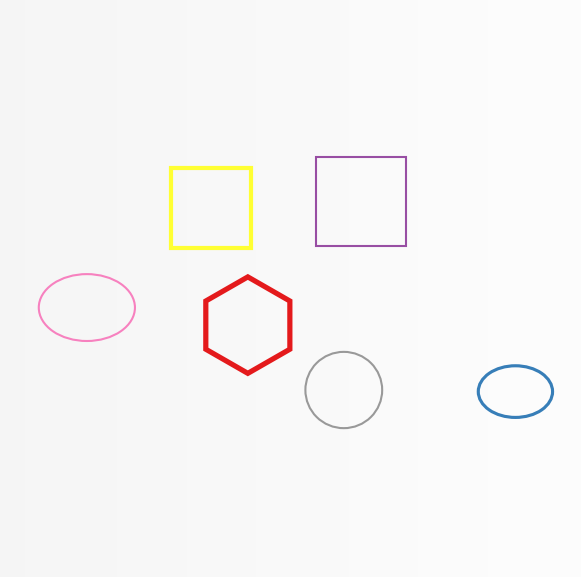[{"shape": "hexagon", "thickness": 2.5, "radius": 0.42, "center": [0.426, 0.436]}, {"shape": "oval", "thickness": 1.5, "radius": 0.32, "center": [0.887, 0.321]}, {"shape": "square", "thickness": 1, "radius": 0.38, "center": [0.621, 0.65]}, {"shape": "square", "thickness": 2, "radius": 0.34, "center": [0.362, 0.639]}, {"shape": "oval", "thickness": 1, "radius": 0.41, "center": [0.149, 0.467]}, {"shape": "circle", "thickness": 1, "radius": 0.33, "center": [0.591, 0.324]}]